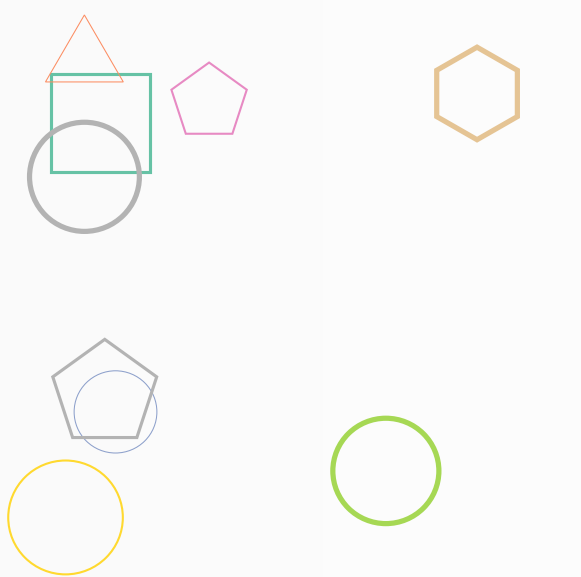[{"shape": "square", "thickness": 1.5, "radius": 0.43, "center": [0.173, 0.786]}, {"shape": "triangle", "thickness": 0.5, "radius": 0.39, "center": [0.145, 0.896]}, {"shape": "circle", "thickness": 0.5, "radius": 0.36, "center": [0.199, 0.286]}, {"shape": "pentagon", "thickness": 1, "radius": 0.34, "center": [0.36, 0.823]}, {"shape": "circle", "thickness": 2.5, "radius": 0.46, "center": [0.664, 0.184]}, {"shape": "circle", "thickness": 1, "radius": 0.49, "center": [0.113, 0.103]}, {"shape": "hexagon", "thickness": 2.5, "radius": 0.4, "center": [0.821, 0.837]}, {"shape": "pentagon", "thickness": 1.5, "radius": 0.47, "center": [0.18, 0.318]}, {"shape": "circle", "thickness": 2.5, "radius": 0.47, "center": [0.145, 0.693]}]